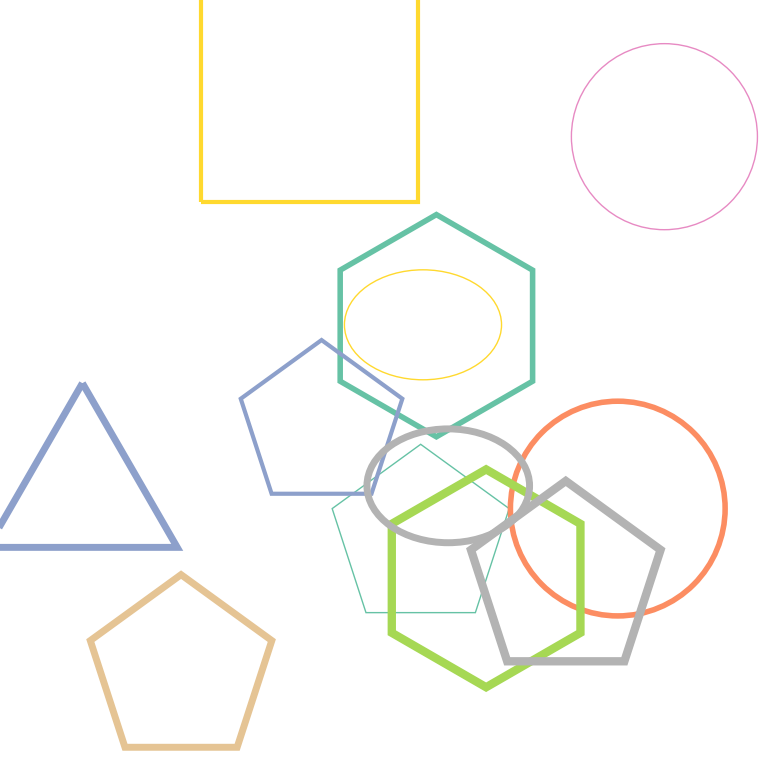[{"shape": "pentagon", "thickness": 0.5, "radius": 0.6, "center": [0.546, 0.302]}, {"shape": "hexagon", "thickness": 2, "radius": 0.72, "center": [0.567, 0.577]}, {"shape": "circle", "thickness": 2, "radius": 0.7, "center": [0.802, 0.34]}, {"shape": "triangle", "thickness": 2.5, "radius": 0.71, "center": [0.107, 0.36]}, {"shape": "pentagon", "thickness": 1.5, "radius": 0.55, "center": [0.418, 0.448]}, {"shape": "circle", "thickness": 0.5, "radius": 0.6, "center": [0.863, 0.823]}, {"shape": "hexagon", "thickness": 3, "radius": 0.71, "center": [0.631, 0.249]}, {"shape": "oval", "thickness": 0.5, "radius": 0.51, "center": [0.549, 0.578]}, {"shape": "square", "thickness": 1.5, "radius": 0.7, "center": [0.402, 0.878]}, {"shape": "pentagon", "thickness": 2.5, "radius": 0.62, "center": [0.235, 0.13]}, {"shape": "pentagon", "thickness": 3, "radius": 0.65, "center": [0.735, 0.246]}, {"shape": "oval", "thickness": 2.5, "radius": 0.53, "center": [0.582, 0.369]}]